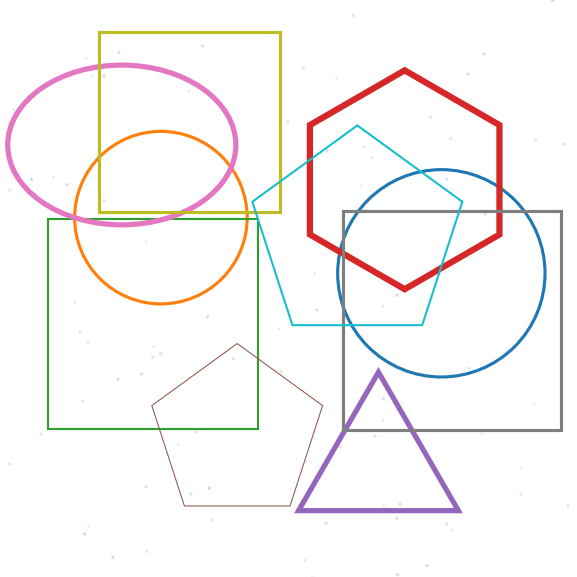[{"shape": "circle", "thickness": 1.5, "radius": 0.9, "center": [0.764, 0.526]}, {"shape": "circle", "thickness": 1.5, "radius": 0.75, "center": [0.279, 0.622]}, {"shape": "square", "thickness": 1, "radius": 0.91, "center": [0.265, 0.438]}, {"shape": "hexagon", "thickness": 3, "radius": 0.95, "center": [0.701, 0.688]}, {"shape": "triangle", "thickness": 2.5, "radius": 0.8, "center": [0.655, 0.195]}, {"shape": "pentagon", "thickness": 0.5, "radius": 0.78, "center": [0.411, 0.249]}, {"shape": "oval", "thickness": 2.5, "radius": 0.99, "center": [0.211, 0.748]}, {"shape": "square", "thickness": 1.5, "radius": 0.95, "center": [0.783, 0.444]}, {"shape": "square", "thickness": 1.5, "radius": 0.78, "center": [0.328, 0.788]}, {"shape": "pentagon", "thickness": 1, "radius": 0.96, "center": [0.619, 0.591]}]